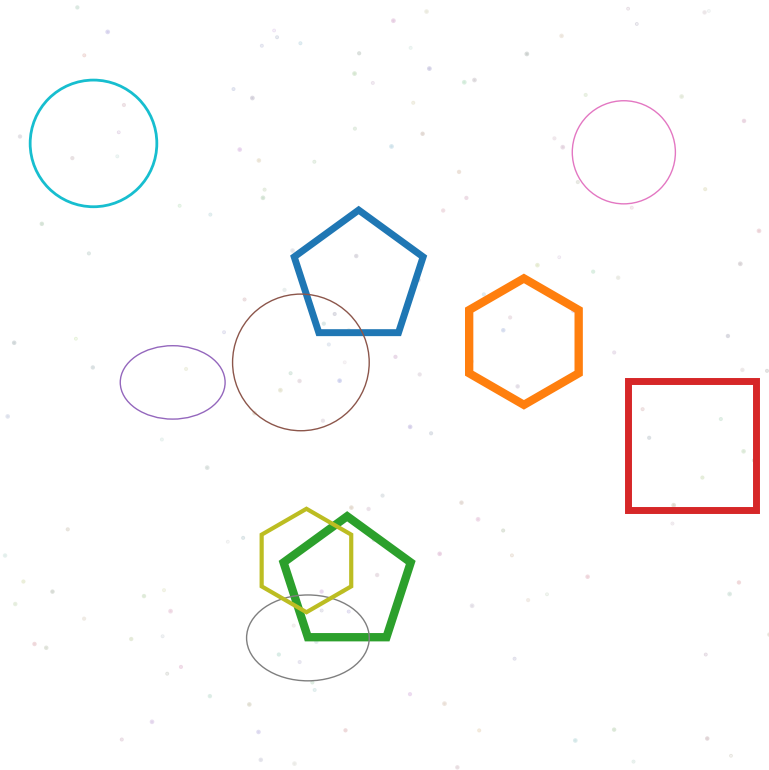[{"shape": "pentagon", "thickness": 2.5, "radius": 0.44, "center": [0.466, 0.639]}, {"shape": "hexagon", "thickness": 3, "radius": 0.41, "center": [0.68, 0.556]}, {"shape": "pentagon", "thickness": 3, "radius": 0.43, "center": [0.451, 0.243]}, {"shape": "square", "thickness": 2.5, "radius": 0.42, "center": [0.899, 0.421]}, {"shape": "oval", "thickness": 0.5, "radius": 0.34, "center": [0.224, 0.503]}, {"shape": "circle", "thickness": 0.5, "radius": 0.44, "center": [0.391, 0.529]}, {"shape": "circle", "thickness": 0.5, "radius": 0.33, "center": [0.81, 0.802]}, {"shape": "oval", "thickness": 0.5, "radius": 0.4, "center": [0.4, 0.172]}, {"shape": "hexagon", "thickness": 1.5, "radius": 0.34, "center": [0.398, 0.272]}, {"shape": "circle", "thickness": 1, "radius": 0.41, "center": [0.121, 0.814]}]